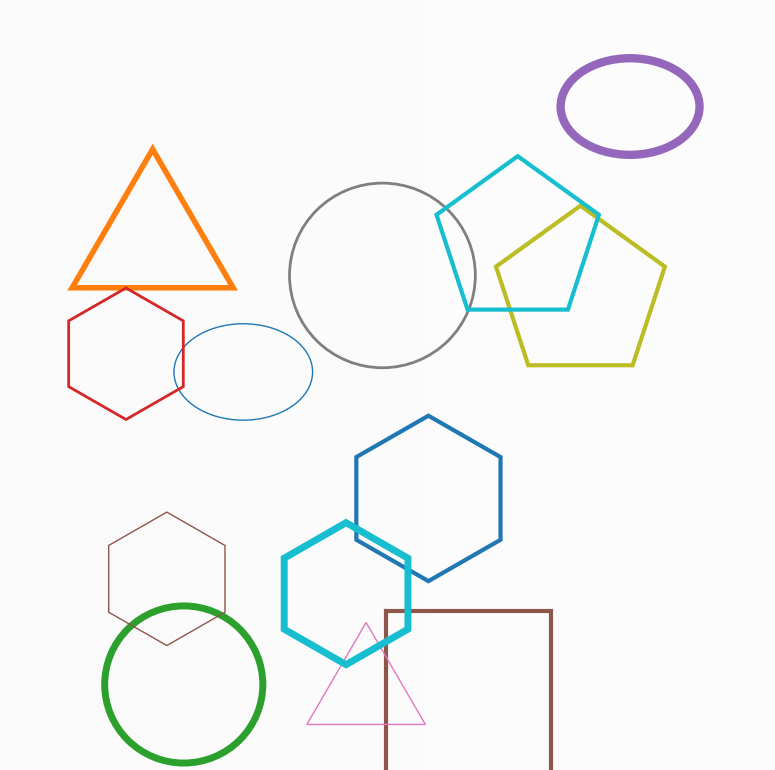[{"shape": "oval", "thickness": 0.5, "radius": 0.45, "center": [0.314, 0.517]}, {"shape": "hexagon", "thickness": 1.5, "radius": 0.54, "center": [0.553, 0.353]}, {"shape": "triangle", "thickness": 2, "radius": 0.6, "center": [0.197, 0.686]}, {"shape": "circle", "thickness": 2.5, "radius": 0.51, "center": [0.237, 0.111]}, {"shape": "hexagon", "thickness": 1, "radius": 0.43, "center": [0.163, 0.541]}, {"shape": "oval", "thickness": 3, "radius": 0.45, "center": [0.813, 0.862]}, {"shape": "hexagon", "thickness": 0.5, "radius": 0.43, "center": [0.215, 0.248]}, {"shape": "square", "thickness": 1.5, "radius": 0.53, "center": [0.604, 0.101]}, {"shape": "triangle", "thickness": 0.5, "radius": 0.44, "center": [0.472, 0.103]}, {"shape": "circle", "thickness": 1, "radius": 0.6, "center": [0.493, 0.642]}, {"shape": "pentagon", "thickness": 1.5, "radius": 0.57, "center": [0.749, 0.618]}, {"shape": "hexagon", "thickness": 2.5, "radius": 0.46, "center": [0.447, 0.229]}, {"shape": "pentagon", "thickness": 1.5, "radius": 0.55, "center": [0.668, 0.687]}]